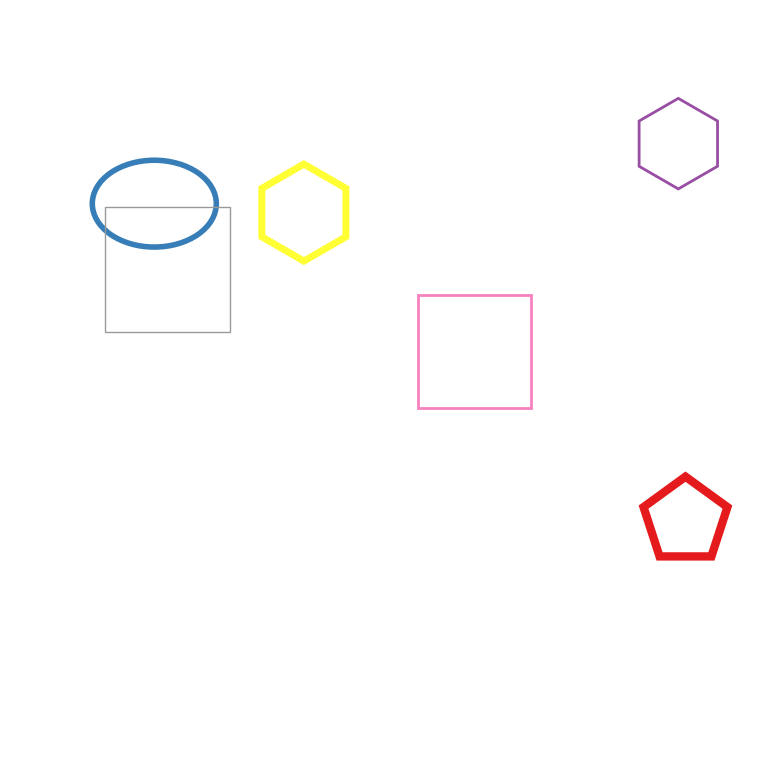[{"shape": "pentagon", "thickness": 3, "radius": 0.29, "center": [0.89, 0.324]}, {"shape": "oval", "thickness": 2, "radius": 0.4, "center": [0.2, 0.736]}, {"shape": "hexagon", "thickness": 1, "radius": 0.29, "center": [0.881, 0.813]}, {"shape": "hexagon", "thickness": 2.5, "radius": 0.31, "center": [0.395, 0.724]}, {"shape": "square", "thickness": 1, "radius": 0.37, "center": [0.616, 0.543]}, {"shape": "square", "thickness": 0.5, "radius": 0.4, "center": [0.218, 0.65]}]